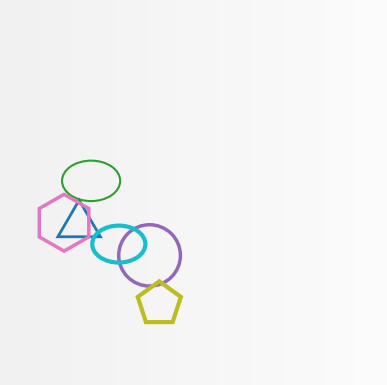[{"shape": "triangle", "thickness": 2, "radius": 0.32, "center": [0.204, 0.417]}, {"shape": "oval", "thickness": 1.5, "radius": 0.38, "center": [0.235, 0.53]}, {"shape": "circle", "thickness": 2.5, "radius": 0.4, "center": [0.386, 0.337]}, {"shape": "hexagon", "thickness": 2.5, "radius": 0.37, "center": [0.165, 0.422]}, {"shape": "pentagon", "thickness": 3, "radius": 0.29, "center": [0.411, 0.211]}, {"shape": "oval", "thickness": 3, "radius": 0.34, "center": [0.307, 0.366]}]